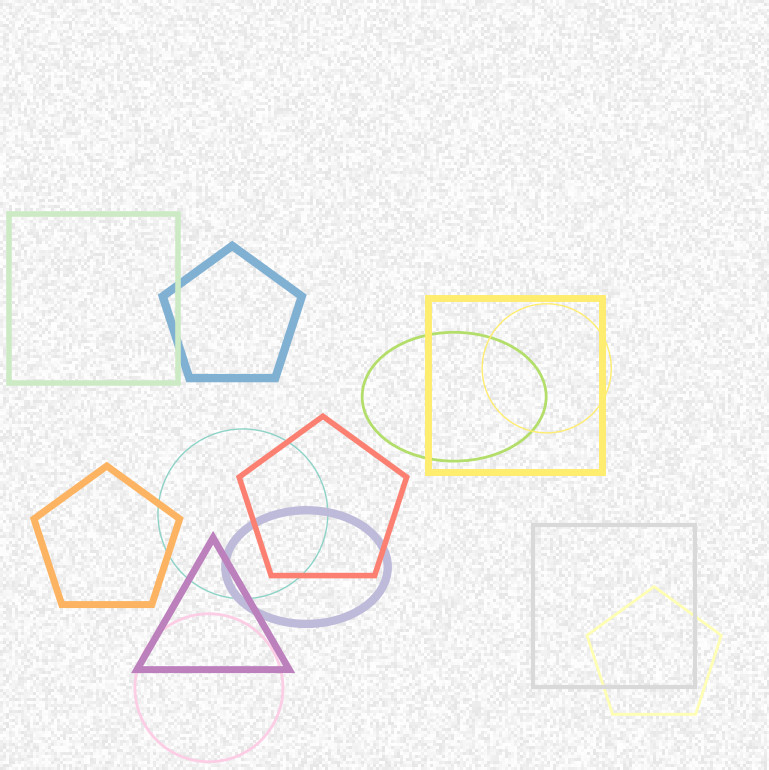[{"shape": "circle", "thickness": 0.5, "radius": 0.55, "center": [0.315, 0.333]}, {"shape": "pentagon", "thickness": 1, "radius": 0.46, "center": [0.85, 0.146]}, {"shape": "oval", "thickness": 3, "radius": 0.53, "center": [0.398, 0.264]}, {"shape": "pentagon", "thickness": 2, "radius": 0.57, "center": [0.419, 0.345]}, {"shape": "pentagon", "thickness": 3, "radius": 0.47, "center": [0.302, 0.586]}, {"shape": "pentagon", "thickness": 2.5, "radius": 0.5, "center": [0.139, 0.295]}, {"shape": "oval", "thickness": 1, "radius": 0.6, "center": [0.59, 0.485]}, {"shape": "circle", "thickness": 1, "radius": 0.48, "center": [0.271, 0.107]}, {"shape": "square", "thickness": 1.5, "radius": 0.53, "center": [0.798, 0.213]}, {"shape": "triangle", "thickness": 2.5, "radius": 0.57, "center": [0.277, 0.187]}, {"shape": "square", "thickness": 2, "radius": 0.55, "center": [0.122, 0.613]}, {"shape": "circle", "thickness": 0.5, "radius": 0.42, "center": [0.71, 0.522]}, {"shape": "square", "thickness": 2.5, "radius": 0.57, "center": [0.669, 0.5]}]